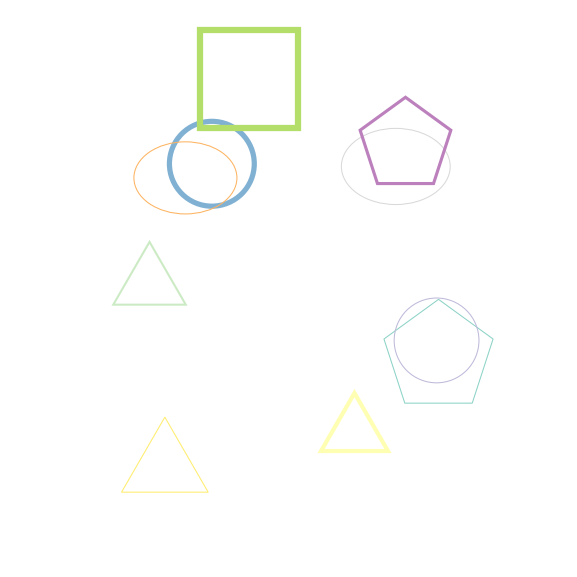[{"shape": "pentagon", "thickness": 0.5, "radius": 0.5, "center": [0.759, 0.381]}, {"shape": "triangle", "thickness": 2, "radius": 0.33, "center": [0.614, 0.252]}, {"shape": "circle", "thickness": 0.5, "radius": 0.37, "center": [0.756, 0.41]}, {"shape": "circle", "thickness": 2.5, "radius": 0.37, "center": [0.367, 0.716]}, {"shape": "oval", "thickness": 0.5, "radius": 0.45, "center": [0.321, 0.691]}, {"shape": "square", "thickness": 3, "radius": 0.42, "center": [0.431, 0.862]}, {"shape": "oval", "thickness": 0.5, "radius": 0.47, "center": [0.685, 0.711]}, {"shape": "pentagon", "thickness": 1.5, "radius": 0.41, "center": [0.702, 0.748]}, {"shape": "triangle", "thickness": 1, "radius": 0.36, "center": [0.259, 0.508]}, {"shape": "triangle", "thickness": 0.5, "radius": 0.43, "center": [0.285, 0.19]}]